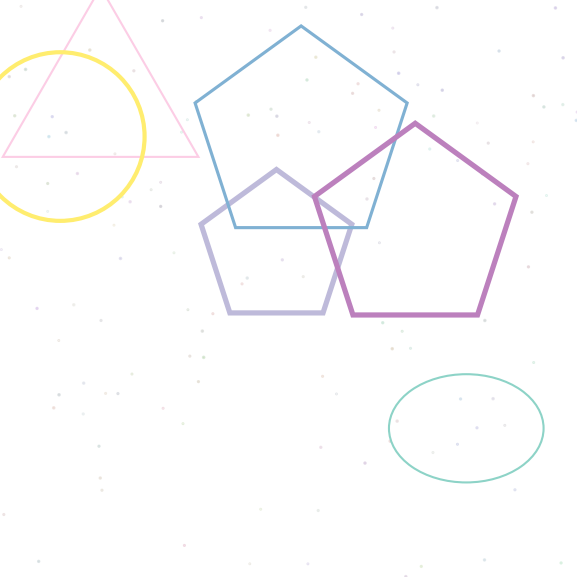[{"shape": "oval", "thickness": 1, "radius": 0.67, "center": [0.807, 0.257]}, {"shape": "pentagon", "thickness": 2.5, "radius": 0.69, "center": [0.479, 0.568]}, {"shape": "pentagon", "thickness": 1.5, "radius": 0.97, "center": [0.521, 0.761]}, {"shape": "triangle", "thickness": 1, "radius": 0.98, "center": [0.174, 0.825]}, {"shape": "pentagon", "thickness": 2.5, "radius": 0.92, "center": [0.719, 0.602]}, {"shape": "circle", "thickness": 2, "radius": 0.73, "center": [0.104, 0.763]}]